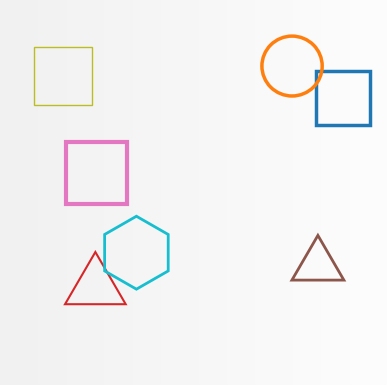[{"shape": "square", "thickness": 2.5, "radius": 0.35, "center": [0.886, 0.746]}, {"shape": "circle", "thickness": 2.5, "radius": 0.39, "center": [0.754, 0.828]}, {"shape": "triangle", "thickness": 1.5, "radius": 0.45, "center": [0.246, 0.255]}, {"shape": "triangle", "thickness": 2, "radius": 0.39, "center": [0.82, 0.311]}, {"shape": "square", "thickness": 3, "radius": 0.4, "center": [0.249, 0.551]}, {"shape": "square", "thickness": 1, "radius": 0.38, "center": [0.162, 0.804]}, {"shape": "hexagon", "thickness": 2, "radius": 0.47, "center": [0.352, 0.344]}]